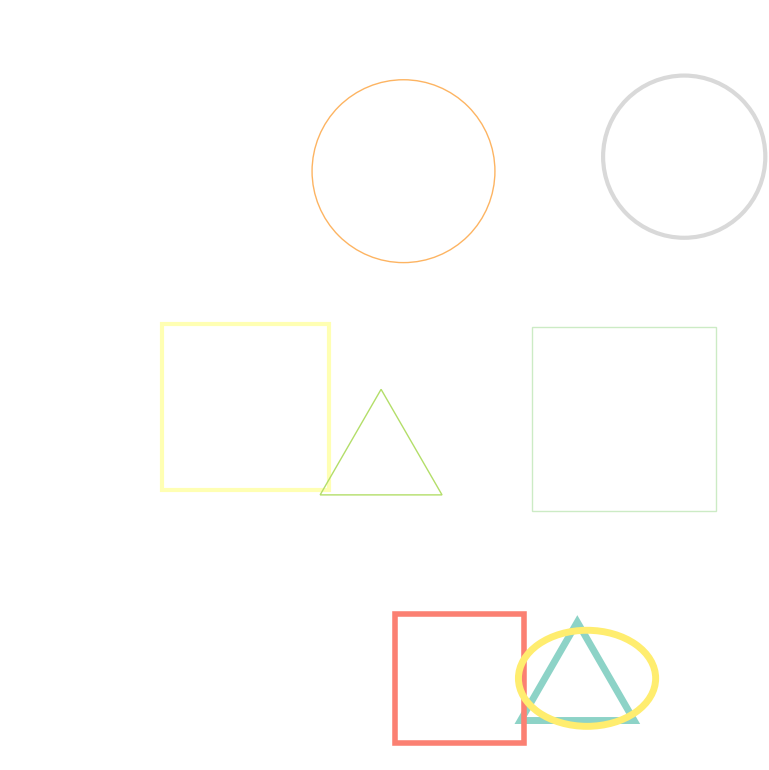[{"shape": "triangle", "thickness": 2.5, "radius": 0.43, "center": [0.75, 0.107]}, {"shape": "square", "thickness": 1.5, "radius": 0.54, "center": [0.319, 0.471]}, {"shape": "square", "thickness": 2, "radius": 0.42, "center": [0.597, 0.119]}, {"shape": "circle", "thickness": 0.5, "radius": 0.59, "center": [0.524, 0.778]}, {"shape": "triangle", "thickness": 0.5, "radius": 0.46, "center": [0.495, 0.403]}, {"shape": "circle", "thickness": 1.5, "radius": 0.53, "center": [0.889, 0.797]}, {"shape": "square", "thickness": 0.5, "radius": 0.6, "center": [0.811, 0.456]}, {"shape": "oval", "thickness": 2.5, "radius": 0.45, "center": [0.762, 0.119]}]